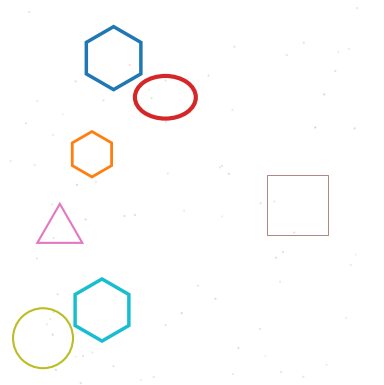[{"shape": "hexagon", "thickness": 2.5, "radius": 0.41, "center": [0.295, 0.849]}, {"shape": "hexagon", "thickness": 2, "radius": 0.29, "center": [0.239, 0.599]}, {"shape": "oval", "thickness": 3, "radius": 0.4, "center": [0.429, 0.747]}, {"shape": "square", "thickness": 0.5, "radius": 0.39, "center": [0.773, 0.467]}, {"shape": "triangle", "thickness": 1.5, "radius": 0.34, "center": [0.155, 0.403]}, {"shape": "circle", "thickness": 1.5, "radius": 0.39, "center": [0.112, 0.121]}, {"shape": "hexagon", "thickness": 2.5, "radius": 0.4, "center": [0.265, 0.195]}]